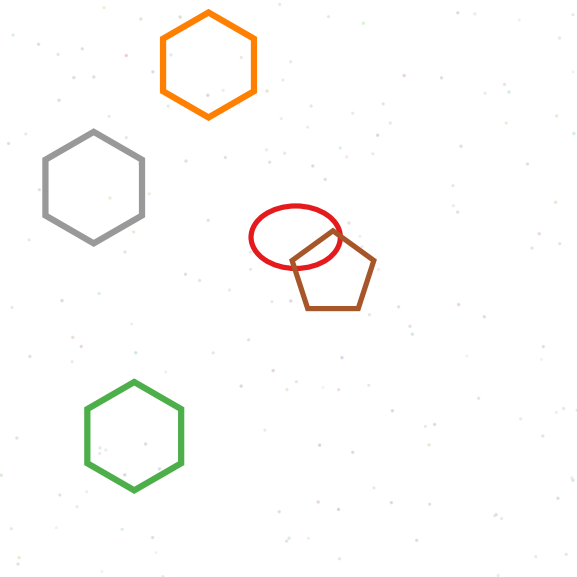[{"shape": "oval", "thickness": 2.5, "radius": 0.39, "center": [0.512, 0.588]}, {"shape": "hexagon", "thickness": 3, "radius": 0.47, "center": [0.232, 0.244]}, {"shape": "hexagon", "thickness": 3, "radius": 0.45, "center": [0.361, 0.887]}, {"shape": "pentagon", "thickness": 2.5, "radius": 0.37, "center": [0.577, 0.525]}, {"shape": "hexagon", "thickness": 3, "radius": 0.48, "center": [0.162, 0.674]}]